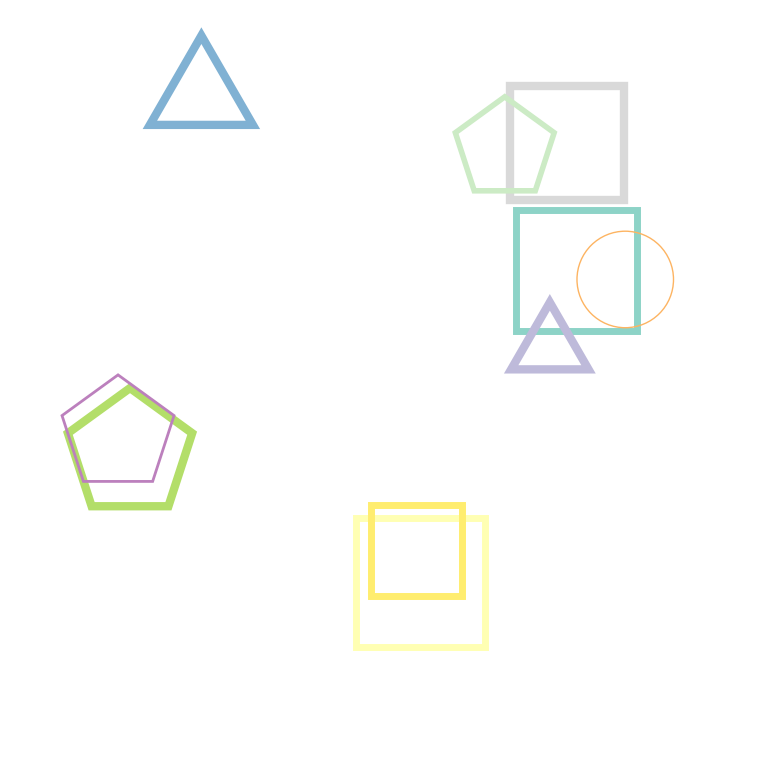[{"shape": "square", "thickness": 2.5, "radius": 0.39, "center": [0.748, 0.648]}, {"shape": "square", "thickness": 2.5, "radius": 0.42, "center": [0.546, 0.243]}, {"shape": "triangle", "thickness": 3, "radius": 0.29, "center": [0.714, 0.549]}, {"shape": "triangle", "thickness": 3, "radius": 0.39, "center": [0.262, 0.876]}, {"shape": "circle", "thickness": 0.5, "radius": 0.31, "center": [0.812, 0.637]}, {"shape": "pentagon", "thickness": 3, "radius": 0.42, "center": [0.169, 0.411]}, {"shape": "square", "thickness": 3, "radius": 0.37, "center": [0.736, 0.814]}, {"shape": "pentagon", "thickness": 1, "radius": 0.38, "center": [0.153, 0.437]}, {"shape": "pentagon", "thickness": 2, "radius": 0.34, "center": [0.656, 0.807]}, {"shape": "square", "thickness": 2.5, "radius": 0.29, "center": [0.541, 0.285]}]